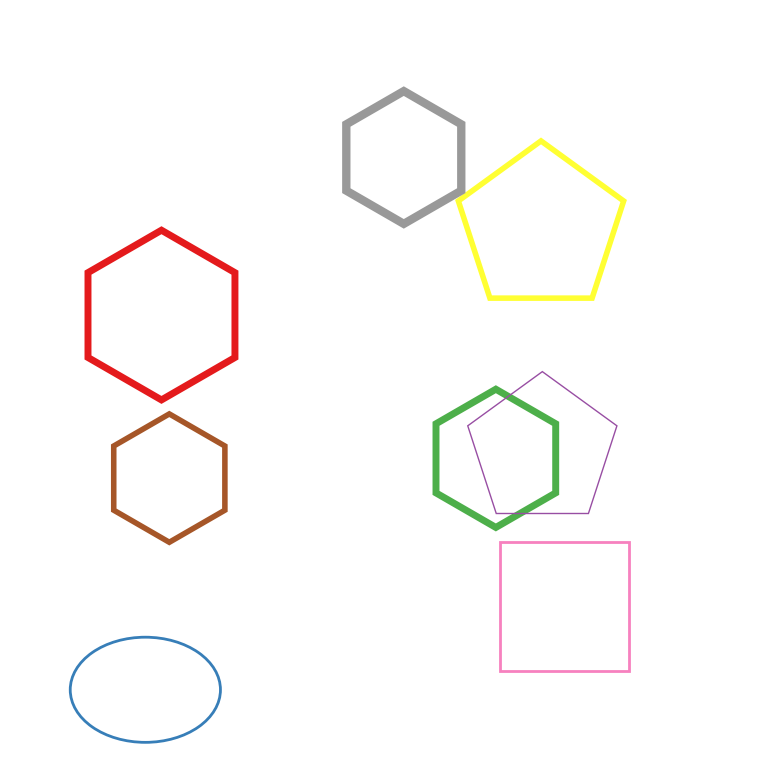[{"shape": "hexagon", "thickness": 2.5, "radius": 0.55, "center": [0.21, 0.591]}, {"shape": "oval", "thickness": 1, "radius": 0.49, "center": [0.189, 0.104]}, {"shape": "hexagon", "thickness": 2.5, "radius": 0.45, "center": [0.644, 0.405]}, {"shape": "pentagon", "thickness": 0.5, "radius": 0.51, "center": [0.704, 0.416]}, {"shape": "pentagon", "thickness": 2, "radius": 0.56, "center": [0.703, 0.704]}, {"shape": "hexagon", "thickness": 2, "radius": 0.42, "center": [0.22, 0.379]}, {"shape": "square", "thickness": 1, "radius": 0.42, "center": [0.733, 0.212]}, {"shape": "hexagon", "thickness": 3, "radius": 0.43, "center": [0.524, 0.795]}]